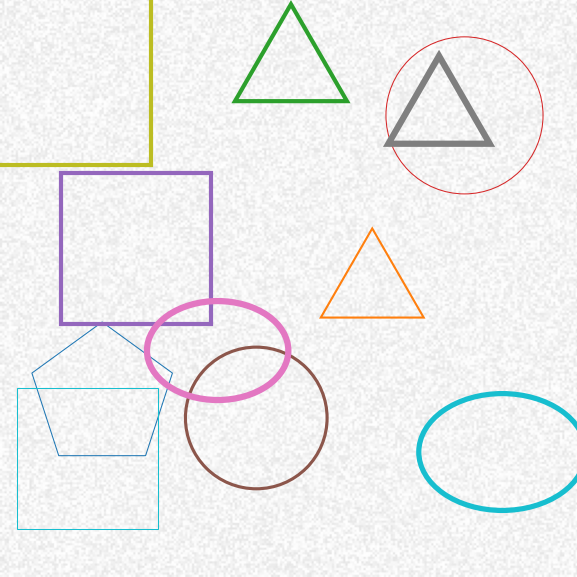[{"shape": "pentagon", "thickness": 0.5, "radius": 0.64, "center": [0.177, 0.314]}, {"shape": "triangle", "thickness": 1, "radius": 0.51, "center": [0.645, 0.501]}, {"shape": "triangle", "thickness": 2, "radius": 0.56, "center": [0.504, 0.88]}, {"shape": "circle", "thickness": 0.5, "radius": 0.68, "center": [0.804, 0.799]}, {"shape": "square", "thickness": 2, "radius": 0.65, "center": [0.236, 0.569]}, {"shape": "circle", "thickness": 1.5, "radius": 0.61, "center": [0.444, 0.275]}, {"shape": "oval", "thickness": 3, "radius": 0.61, "center": [0.377, 0.392]}, {"shape": "triangle", "thickness": 3, "radius": 0.51, "center": [0.76, 0.801]}, {"shape": "square", "thickness": 2, "radius": 0.74, "center": [0.112, 0.863]}, {"shape": "oval", "thickness": 2.5, "radius": 0.72, "center": [0.87, 0.216]}, {"shape": "square", "thickness": 0.5, "radius": 0.61, "center": [0.152, 0.205]}]